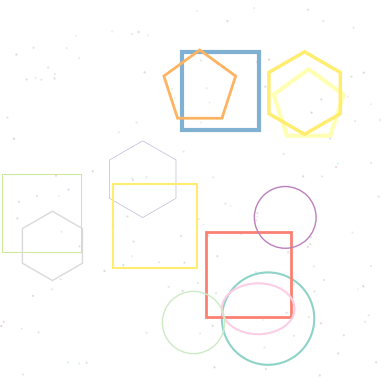[{"shape": "circle", "thickness": 1.5, "radius": 0.6, "center": [0.696, 0.172]}, {"shape": "pentagon", "thickness": 3, "radius": 0.48, "center": [0.802, 0.725]}, {"shape": "hexagon", "thickness": 0.5, "radius": 0.5, "center": [0.371, 0.535]}, {"shape": "square", "thickness": 2, "radius": 0.55, "center": [0.645, 0.287]}, {"shape": "square", "thickness": 3, "radius": 0.5, "center": [0.573, 0.764]}, {"shape": "pentagon", "thickness": 2, "radius": 0.49, "center": [0.519, 0.772]}, {"shape": "square", "thickness": 0.5, "radius": 0.51, "center": [0.108, 0.447]}, {"shape": "oval", "thickness": 1.5, "radius": 0.47, "center": [0.671, 0.198]}, {"shape": "hexagon", "thickness": 1, "radius": 0.45, "center": [0.136, 0.361]}, {"shape": "circle", "thickness": 1, "radius": 0.4, "center": [0.741, 0.435]}, {"shape": "circle", "thickness": 1, "radius": 0.4, "center": [0.503, 0.162]}, {"shape": "square", "thickness": 1.5, "radius": 0.55, "center": [0.402, 0.412]}, {"shape": "hexagon", "thickness": 2.5, "radius": 0.54, "center": [0.791, 0.758]}]